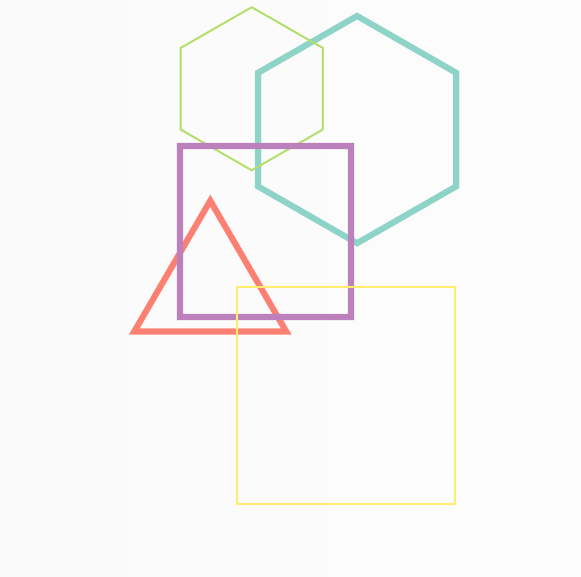[{"shape": "hexagon", "thickness": 3, "radius": 0.98, "center": [0.614, 0.775]}, {"shape": "triangle", "thickness": 3, "radius": 0.75, "center": [0.362, 0.501]}, {"shape": "hexagon", "thickness": 1, "radius": 0.71, "center": [0.433, 0.845]}, {"shape": "square", "thickness": 3, "radius": 0.74, "center": [0.457, 0.598]}, {"shape": "square", "thickness": 1, "radius": 0.94, "center": [0.595, 0.314]}]